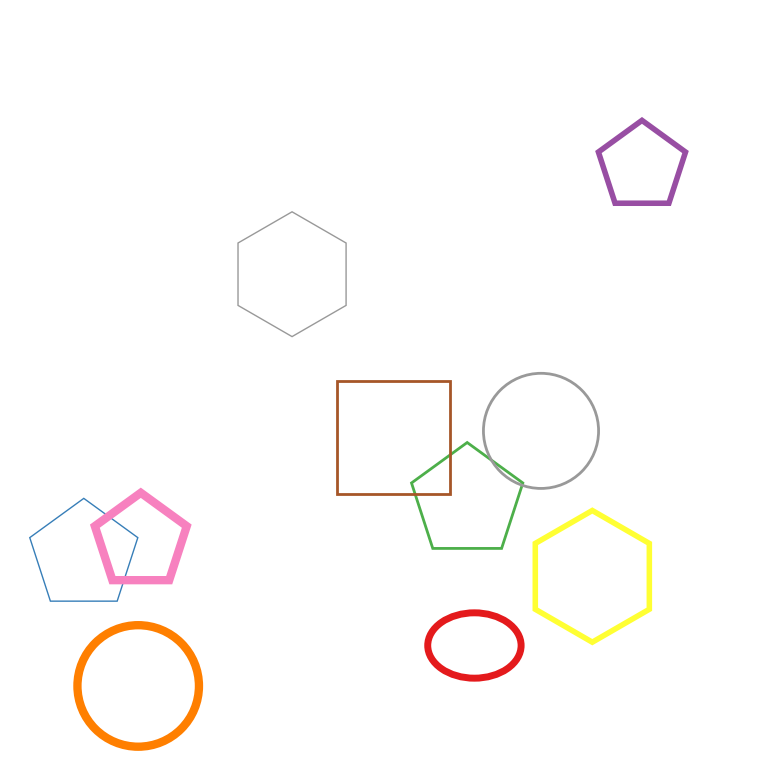[{"shape": "oval", "thickness": 2.5, "radius": 0.3, "center": [0.616, 0.162]}, {"shape": "pentagon", "thickness": 0.5, "radius": 0.37, "center": [0.109, 0.279]}, {"shape": "pentagon", "thickness": 1, "radius": 0.38, "center": [0.607, 0.349]}, {"shape": "pentagon", "thickness": 2, "radius": 0.3, "center": [0.834, 0.784]}, {"shape": "circle", "thickness": 3, "radius": 0.39, "center": [0.179, 0.109]}, {"shape": "hexagon", "thickness": 2, "radius": 0.43, "center": [0.769, 0.252]}, {"shape": "square", "thickness": 1, "radius": 0.37, "center": [0.511, 0.432]}, {"shape": "pentagon", "thickness": 3, "radius": 0.31, "center": [0.183, 0.297]}, {"shape": "circle", "thickness": 1, "radius": 0.37, "center": [0.703, 0.44]}, {"shape": "hexagon", "thickness": 0.5, "radius": 0.41, "center": [0.379, 0.644]}]